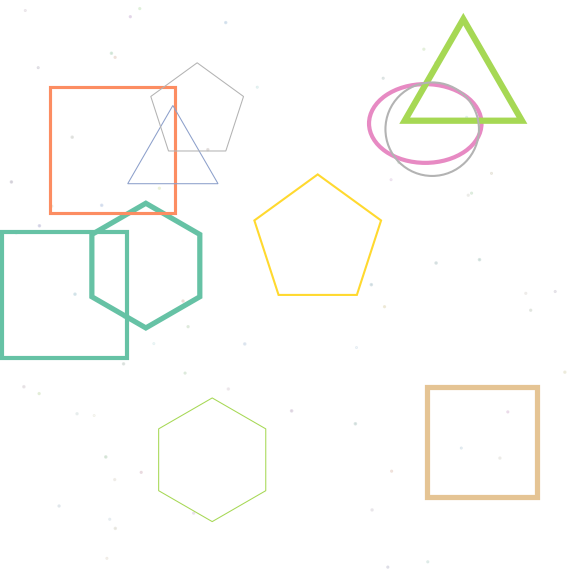[{"shape": "square", "thickness": 2, "radius": 0.54, "center": [0.112, 0.489]}, {"shape": "hexagon", "thickness": 2.5, "radius": 0.54, "center": [0.253, 0.539]}, {"shape": "square", "thickness": 1.5, "radius": 0.54, "center": [0.195, 0.739]}, {"shape": "triangle", "thickness": 0.5, "radius": 0.45, "center": [0.299, 0.726]}, {"shape": "oval", "thickness": 2, "radius": 0.49, "center": [0.736, 0.785]}, {"shape": "triangle", "thickness": 3, "radius": 0.59, "center": [0.802, 0.849]}, {"shape": "hexagon", "thickness": 0.5, "radius": 0.54, "center": [0.367, 0.203]}, {"shape": "pentagon", "thickness": 1, "radius": 0.58, "center": [0.55, 0.582]}, {"shape": "square", "thickness": 2.5, "radius": 0.48, "center": [0.835, 0.233]}, {"shape": "pentagon", "thickness": 0.5, "radius": 0.42, "center": [0.341, 0.806]}, {"shape": "circle", "thickness": 1, "radius": 0.4, "center": [0.748, 0.775]}]